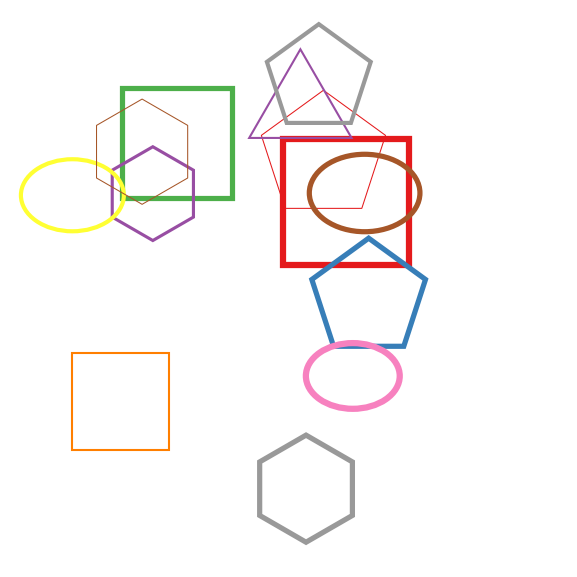[{"shape": "square", "thickness": 3, "radius": 0.55, "center": [0.599, 0.649]}, {"shape": "pentagon", "thickness": 0.5, "radius": 0.57, "center": [0.56, 0.73]}, {"shape": "pentagon", "thickness": 2.5, "radius": 0.52, "center": [0.638, 0.483]}, {"shape": "square", "thickness": 2.5, "radius": 0.48, "center": [0.306, 0.751]}, {"shape": "triangle", "thickness": 1, "radius": 0.51, "center": [0.52, 0.811]}, {"shape": "hexagon", "thickness": 1.5, "radius": 0.41, "center": [0.265, 0.664]}, {"shape": "square", "thickness": 1, "radius": 0.42, "center": [0.209, 0.303]}, {"shape": "oval", "thickness": 2, "radius": 0.45, "center": [0.125, 0.661]}, {"shape": "oval", "thickness": 2.5, "radius": 0.48, "center": [0.631, 0.665]}, {"shape": "hexagon", "thickness": 0.5, "radius": 0.46, "center": [0.246, 0.736]}, {"shape": "oval", "thickness": 3, "radius": 0.41, "center": [0.611, 0.348]}, {"shape": "pentagon", "thickness": 2, "radius": 0.47, "center": [0.552, 0.863]}, {"shape": "hexagon", "thickness": 2.5, "radius": 0.46, "center": [0.53, 0.153]}]